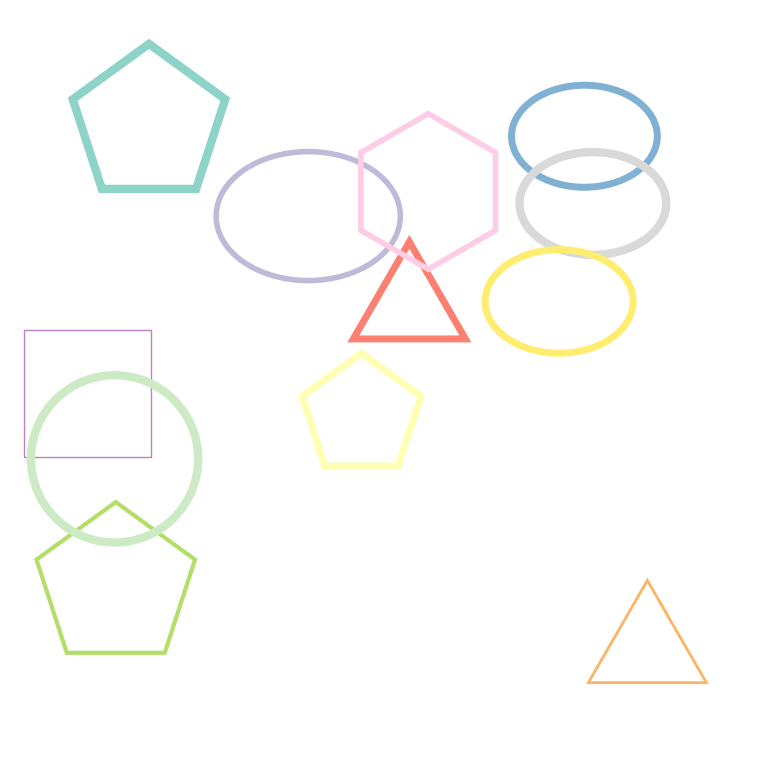[{"shape": "pentagon", "thickness": 3, "radius": 0.52, "center": [0.194, 0.839]}, {"shape": "pentagon", "thickness": 2.5, "radius": 0.4, "center": [0.469, 0.46]}, {"shape": "oval", "thickness": 2, "radius": 0.6, "center": [0.4, 0.719]}, {"shape": "triangle", "thickness": 2.5, "radius": 0.42, "center": [0.532, 0.602]}, {"shape": "oval", "thickness": 2.5, "radius": 0.47, "center": [0.759, 0.823]}, {"shape": "triangle", "thickness": 1, "radius": 0.44, "center": [0.841, 0.158]}, {"shape": "pentagon", "thickness": 1.5, "radius": 0.54, "center": [0.15, 0.24]}, {"shape": "hexagon", "thickness": 2, "radius": 0.51, "center": [0.556, 0.751]}, {"shape": "oval", "thickness": 3, "radius": 0.48, "center": [0.77, 0.736]}, {"shape": "square", "thickness": 0.5, "radius": 0.41, "center": [0.114, 0.489]}, {"shape": "circle", "thickness": 3, "radius": 0.54, "center": [0.149, 0.404]}, {"shape": "oval", "thickness": 2.5, "radius": 0.48, "center": [0.726, 0.609]}]